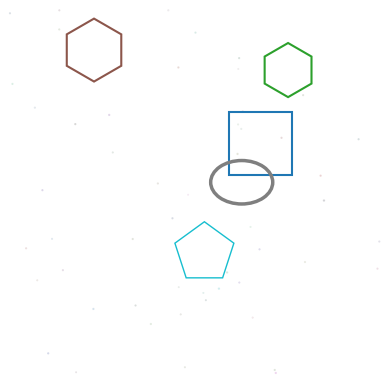[{"shape": "square", "thickness": 1.5, "radius": 0.41, "center": [0.676, 0.627]}, {"shape": "hexagon", "thickness": 1.5, "radius": 0.35, "center": [0.748, 0.818]}, {"shape": "hexagon", "thickness": 1.5, "radius": 0.41, "center": [0.244, 0.87]}, {"shape": "oval", "thickness": 2.5, "radius": 0.4, "center": [0.628, 0.527]}, {"shape": "pentagon", "thickness": 1, "radius": 0.4, "center": [0.531, 0.343]}]